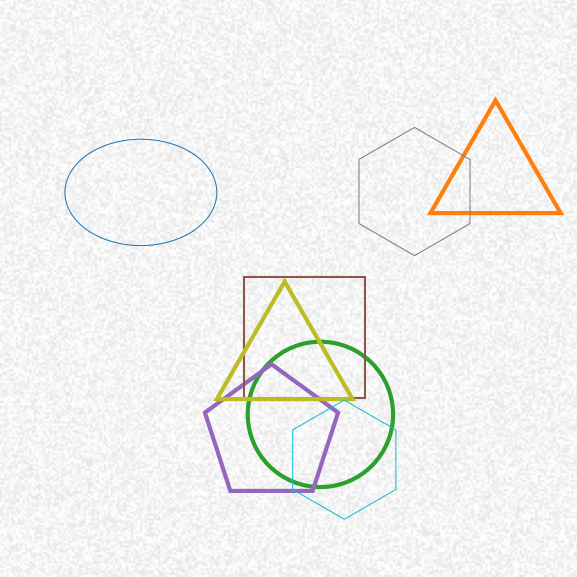[{"shape": "oval", "thickness": 0.5, "radius": 0.66, "center": [0.244, 0.666]}, {"shape": "triangle", "thickness": 2, "radius": 0.65, "center": [0.858, 0.695]}, {"shape": "circle", "thickness": 2, "radius": 0.63, "center": [0.555, 0.282]}, {"shape": "pentagon", "thickness": 2, "radius": 0.61, "center": [0.47, 0.247]}, {"shape": "square", "thickness": 1, "radius": 0.52, "center": [0.526, 0.416]}, {"shape": "hexagon", "thickness": 0.5, "radius": 0.55, "center": [0.718, 0.667]}, {"shape": "triangle", "thickness": 2, "radius": 0.68, "center": [0.493, 0.376]}, {"shape": "hexagon", "thickness": 0.5, "radius": 0.52, "center": [0.596, 0.203]}]